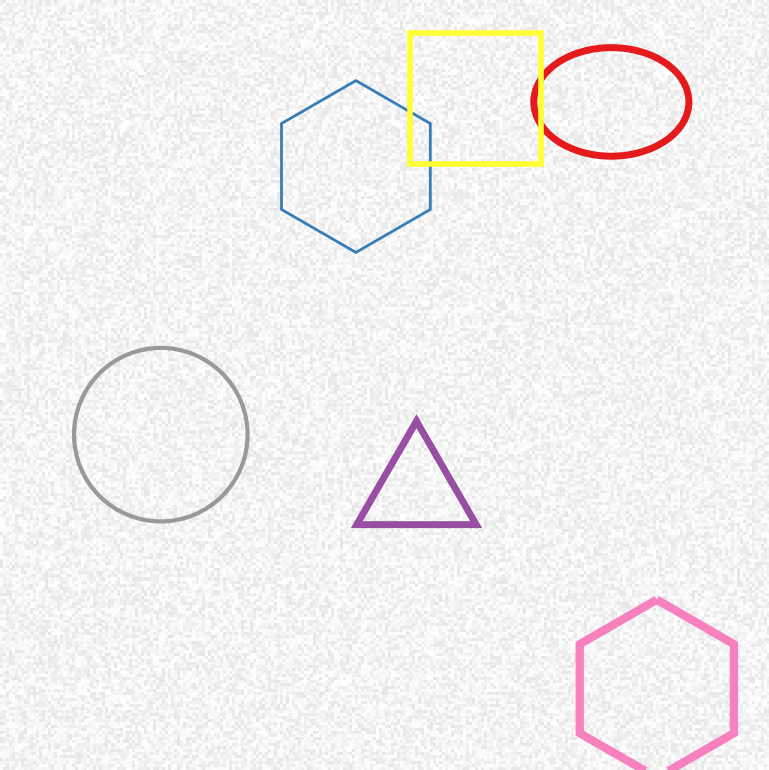[{"shape": "oval", "thickness": 2.5, "radius": 0.5, "center": [0.794, 0.868]}, {"shape": "hexagon", "thickness": 1, "radius": 0.56, "center": [0.462, 0.784]}, {"shape": "triangle", "thickness": 2.5, "radius": 0.45, "center": [0.541, 0.363]}, {"shape": "square", "thickness": 2, "radius": 0.43, "center": [0.618, 0.872]}, {"shape": "hexagon", "thickness": 3, "radius": 0.58, "center": [0.853, 0.106]}, {"shape": "circle", "thickness": 1.5, "radius": 0.56, "center": [0.209, 0.436]}]